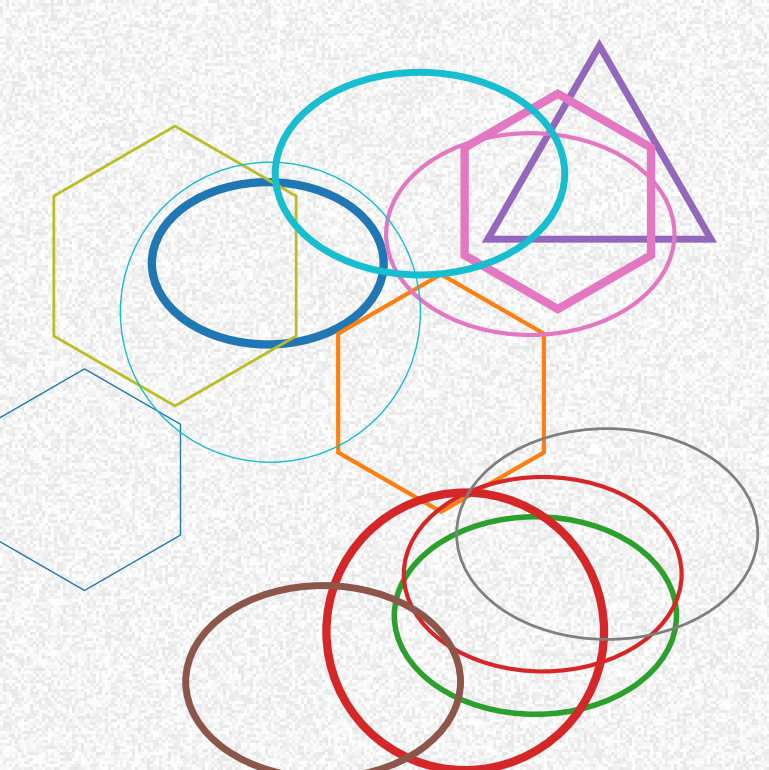[{"shape": "hexagon", "thickness": 0.5, "radius": 0.72, "center": [0.11, 0.377]}, {"shape": "oval", "thickness": 3, "radius": 0.75, "center": [0.348, 0.658]}, {"shape": "hexagon", "thickness": 1.5, "radius": 0.77, "center": [0.573, 0.49]}, {"shape": "oval", "thickness": 2, "radius": 0.92, "center": [0.695, 0.201]}, {"shape": "circle", "thickness": 3, "radius": 0.9, "center": [0.604, 0.18]}, {"shape": "oval", "thickness": 1.5, "radius": 0.9, "center": [0.705, 0.254]}, {"shape": "triangle", "thickness": 2.5, "radius": 0.84, "center": [0.778, 0.773]}, {"shape": "oval", "thickness": 2.5, "radius": 0.89, "center": [0.42, 0.115]}, {"shape": "oval", "thickness": 1.5, "radius": 0.94, "center": [0.689, 0.696]}, {"shape": "hexagon", "thickness": 3, "radius": 0.7, "center": [0.724, 0.738]}, {"shape": "oval", "thickness": 1, "radius": 0.98, "center": [0.789, 0.306]}, {"shape": "hexagon", "thickness": 1, "radius": 0.91, "center": [0.227, 0.655]}, {"shape": "oval", "thickness": 2.5, "radius": 0.94, "center": [0.545, 0.775]}, {"shape": "circle", "thickness": 0.5, "radius": 0.97, "center": [0.351, 0.595]}]